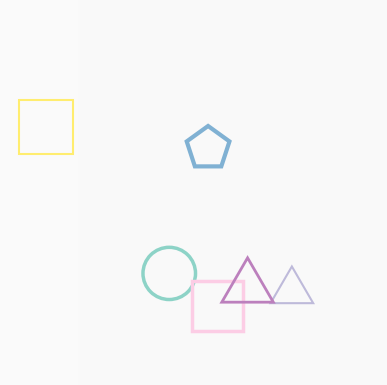[{"shape": "circle", "thickness": 2.5, "radius": 0.34, "center": [0.437, 0.29]}, {"shape": "triangle", "thickness": 1.5, "radius": 0.32, "center": [0.753, 0.244]}, {"shape": "pentagon", "thickness": 3, "radius": 0.29, "center": [0.537, 0.615]}, {"shape": "square", "thickness": 2.5, "radius": 0.33, "center": [0.561, 0.204]}, {"shape": "triangle", "thickness": 2, "radius": 0.38, "center": [0.639, 0.253]}, {"shape": "square", "thickness": 1.5, "radius": 0.35, "center": [0.118, 0.67]}]